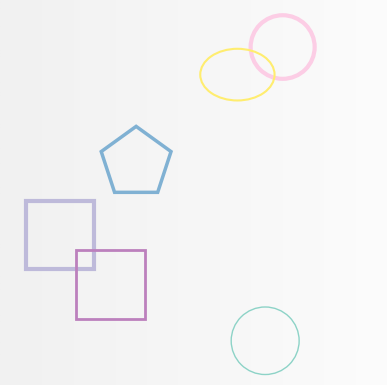[{"shape": "circle", "thickness": 1, "radius": 0.44, "center": [0.684, 0.115]}, {"shape": "square", "thickness": 3, "radius": 0.44, "center": [0.155, 0.389]}, {"shape": "pentagon", "thickness": 2.5, "radius": 0.47, "center": [0.351, 0.577]}, {"shape": "circle", "thickness": 3, "radius": 0.41, "center": [0.729, 0.878]}, {"shape": "square", "thickness": 2, "radius": 0.44, "center": [0.284, 0.261]}, {"shape": "oval", "thickness": 1.5, "radius": 0.48, "center": [0.613, 0.806]}]